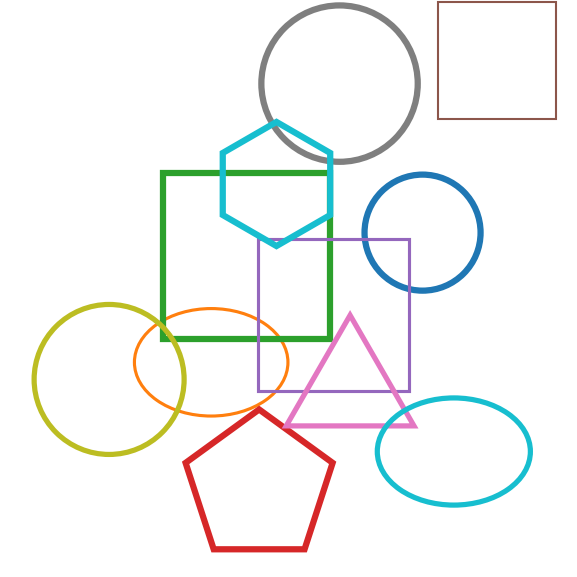[{"shape": "circle", "thickness": 3, "radius": 0.5, "center": [0.732, 0.596]}, {"shape": "oval", "thickness": 1.5, "radius": 0.66, "center": [0.366, 0.372]}, {"shape": "square", "thickness": 3, "radius": 0.72, "center": [0.427, 0.556]}, {"shape": "pentagon", "thickness": 3, "radius": 0.67, "center": [0.449, 0.156]}, {"shape": "square", "thickness": 1.5, "radius": 0.66, "center": [0.577, 0.454]}, {"shape": "square", "thickness": 1, "radius": 0.51, "center": [0.86, 0.895]}, {"shape": "triangle", "thickness": 2.5, "radius": 0.64, "center": [0.606, 0.326]}, {"shape": "circle", "thickness": 3, "radius": 0.68, "center": [0.588, 0.854]}, {"shape": "circle", "thickness": 2.5, "radius": 0.65, "center": [0.189, 0.342]}, {"shape": "hexagon", "thickness": 3, "radius": 0.54, "center": [0.479, 0.681]}, {"shape": "oval", "thickness": 2.5, "radius": 0.66, "center": [0.786, 0.217]}]